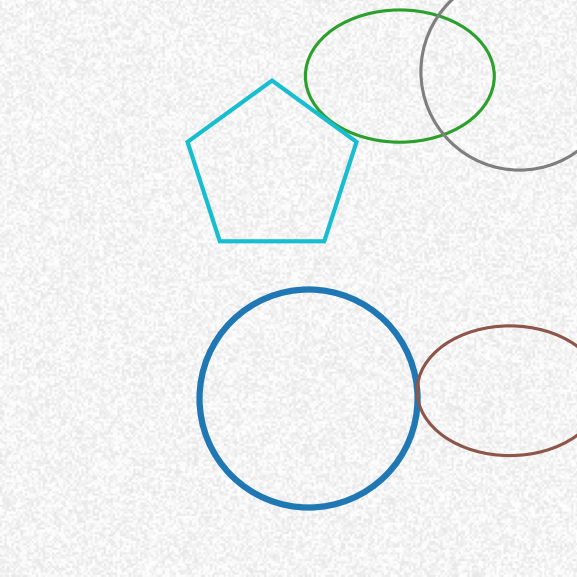[{"shape": "circle", "thickness": 3, "radius": 0.94, "center": [0.534, 0.309]}, {"shape": "oval", "thickness": 1.5, "radius": 0.82, "center": [0.692, 0.867]}, {"shape": "oval", "thickness": 1.5, "radius": 0.8, "center": [0.883, 0.323]}, {"shape": "circle", "thickness": 1.5, "radius": 0.85, "center": [0.899, 0.875]}, {"shape": "pentagon", "thickness": 2, "radius": 0.77, "center": [0.471, 0.706]}]